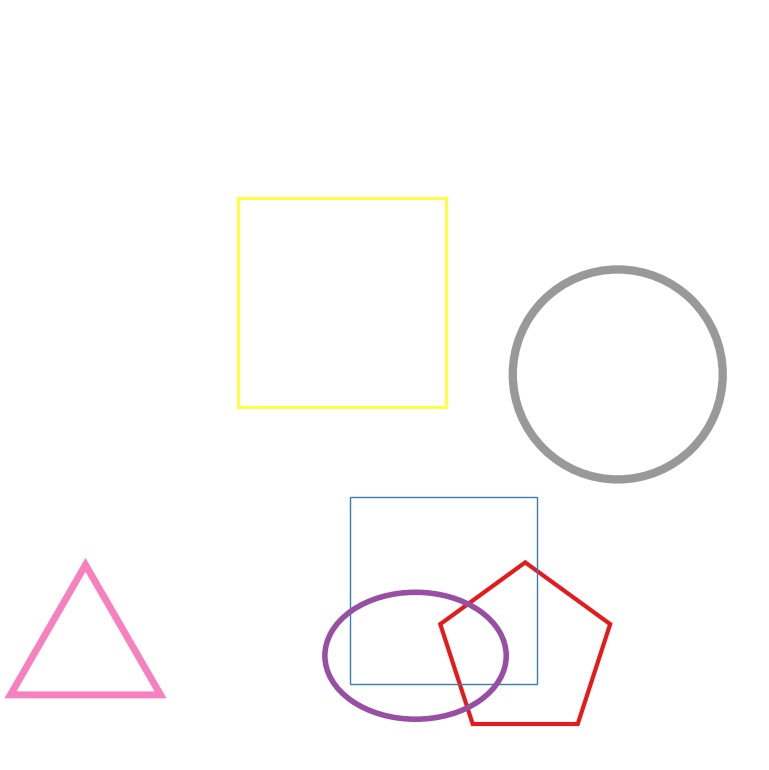[{"shape": "pentagon", "thickness": 1.5, "radius": 0.58, "center": [0.682, 0.154]}, {"shape": "square", "thickness": 0.5, "radius": 0.61, "center": [0.576, 0.233]}, {"shape": "oval", "thickness": 2, "radius": 0.59, "center": [0.54, 0.148]}, {"shape": "square", "thickness": 1, "radius": 0.68, "center": [0.444, 0.607]}, {"shape": "triangle", "thickness": 2.5, "radius": 0.56, "center": [0.111, 0.154]}, {"shape": "circle", "thickness": 3, "radius": 0.68, "center": [0.802, 0.514]}]